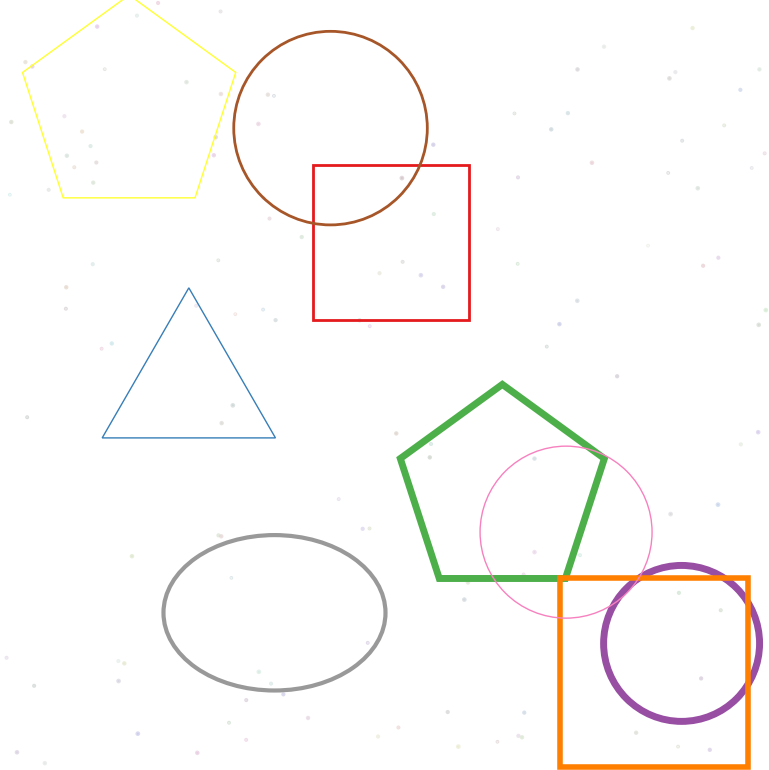[{"shape": "square", "thickness": 1, "radius": 0.51, "center": [0.508, 0.685]}, {"shape": "triangle", "thickness": 0.5, "radius": 0.65, "center": [0.245, 0.496]}, {"shape": "pentagon", "thickness": 2.5, "radius": 0.7, "center": [0.652, 0.361]}, {"shape": "circle", "thickness": 2.5, "radius": 0.51, "center": [0.885, 0.164]}, {"shape": "square", "thickness": 2, "radius": 0.61, "center": [0.849, 0.127]}, {"shape": "pentagon", "thickness": 0.5, "radius": 0.73, "center": [0.168, 0.861]}, {"shape": "circle", "thickness": 1, "radius": 0.63, "center": [0.429, 0.834]}, {"shape": "circle", "thickness": 0.5, "radius": 0.56, "center": [0.735, 0.309]}, {"shape": "oval", "thickness": 1.5, "radius": 0.72, "center": [0.356, 0.204]}]